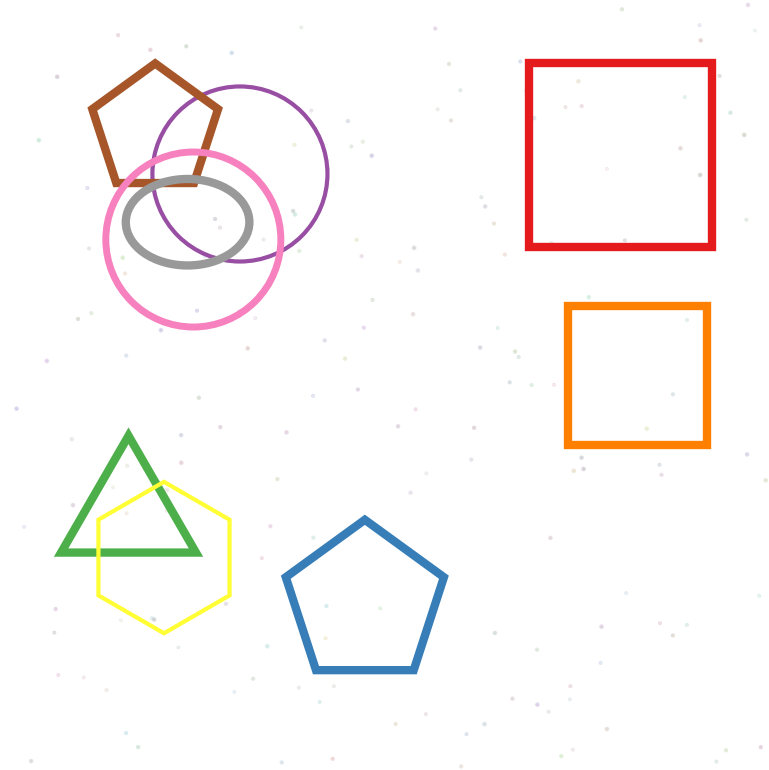[{"shape": "square", "thickness": 3, "radius": 0.6, "center": [0.806, 0.799]}, {"shape": "pentagon", "thickness": 3, "radius": 0.54, "center": [0.474, 0.217]}, {"shape": "triangle", "thickness": 3, "radius": 0.51, "center": [0.167, 0.333]}, {"shape": "circle", "thickness": 1.5, "radius": 0.57, "center": [0.312, 0.774]}, {"shape": "square", "thickness": 3, "radius": 0.45, "center": [0.828, 0.513]}, {"shape": "hexagon", "thickness": 1.5, "radius": 0.49, "center": [0.213, 0.276]}, {"shape": "pentagon", "thickness": 3, "radius": 0.43, "center": [0.202, 0.832]}, {"shape": "circle", "thickness": 2.5, "radius": 0.57, "center": [0.251, 0.689]}, {"shape": "oval", "thickness": 3, "radius": 0.4, "center": [0.244, 0.711]}]